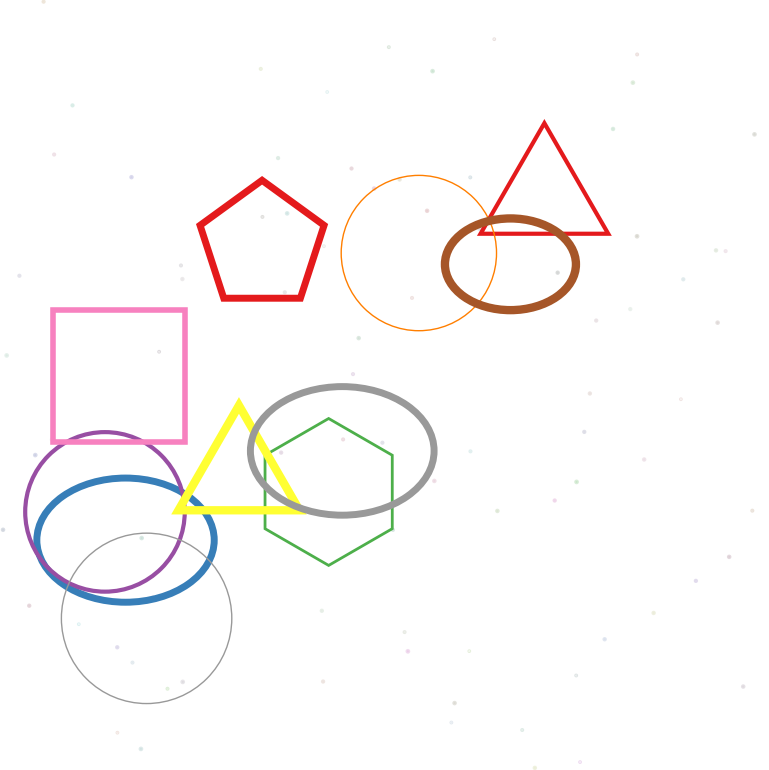[{"shape": "triangle", "thickness": 1.5, "radius": 0.48, "center": [0.707, 0.744]}, {"shape": "pentagon", "thickness": 2.5, "radius": 0.42, "center": [0.34, 0.681]}, {"shape": "oval", "thickness": 2.5, "radius": 0.58, "center": [0.163, 0.299]}, {"shape": "hexagon", "thickness": 1, "radius": 0.48, "center": [0.427, 0.361]}, {"shape": "circle", "thickness": 1.5, "radius": 0.52, "center": [0.136, 0.335]}, {"shape": "circle", "thickness": 0.5, "radius": 0.5, "center": [0.544, 0.671]}, {"shape": "triangle", "thickness": 3, "radius": 0.45, "center": [0.31, 0.383]}, {"shape": "oval", "thickness": 3, "radius": 0.43, "center": [0.663, 0.657]}, {"shape": "square", "thickness": 2, "radius": 0.43, "center": [0.155, 0.512]}, {"shape": "oval", "thickness": 2.5, "radius": 0.6, "center": [0.444, 0.414]}, {"shape": "circle", "thickness": 0.5, "radius": 0.55, "center": [0.19, 0.197]}]